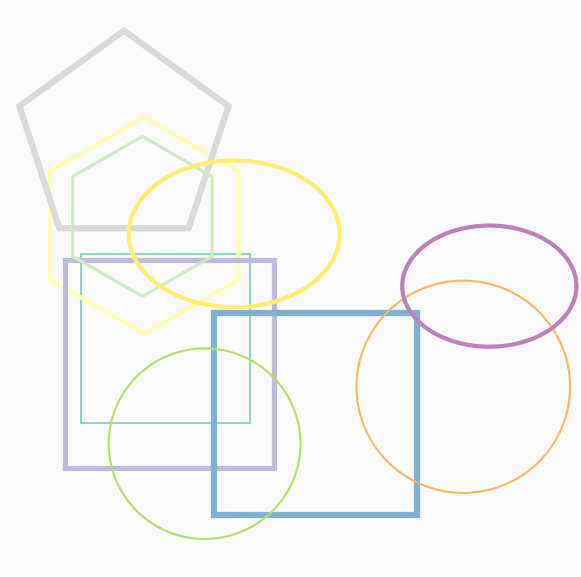[{"shape": "square", "thickness": 1, "radius": 0.73, "center": [0.285, 0.413]}, {"shape": "hexagon", "thickness": 2, "radius": 0.94, "center": [0.248, 0.609]}, {"shape": "square", "thickness": 2.5, "radius": 0.9, "center": [0.292, 0.369]}, {"shape": "square", "thickness": 3, "radius": 0.88, "center": [0.543, 0.283]}, {"shape": "circle", "thickness": 1, "radius": 0.92, "center": [0.797, 0.329]}, {"shape": "circle", "thickness": 1, "radius": 0.83, "center": [0.352, 0.231]}, {"shape": "pentagon", "thickness": 3, "radius": 0.95, "center": [0.213, 0.757]}, {"shape": "oval", "thickness": 2, "radius": 0.75, "center": [0.842, 0.504]}, {"shape": "hexagon", "thickness": 1.5, "radius": 0.69, "center": [0.245, 0.624]}, {"shape": "oval", "thickness": 2, "radius": 0.91, "center": [0.403, 0.594]}]